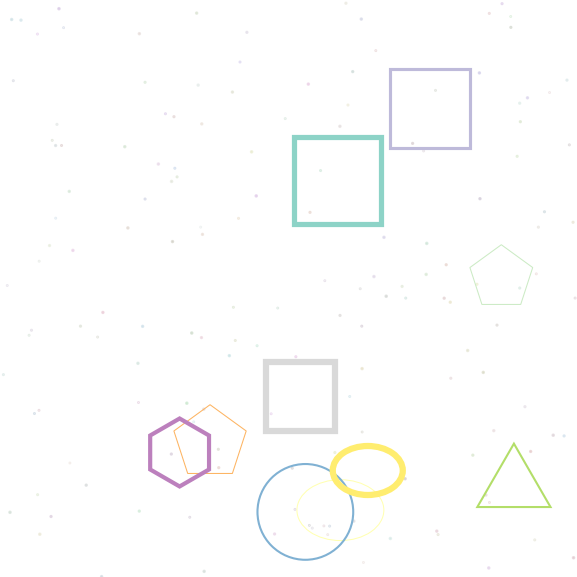[{"shape": "square", "thickness": 2.5, "radius": 0.38, "center": [0.584, 0.686]}, {"shape": "oval", "thickness": 0.5, "radius": 0.38, "center": [0.589, 0.116]}, {"shape": "square", "thickness": 1.5, "radius": 0.34, "center": [0.745, 0.811]}, {"shape": "circle", "thickness": 1, "radius": 0.41, "center": [0.529, 0.113]}, {"shape": "pentagon", "thickness": 0.5, "radius": 0.33, "center": [0.364, 0.233]}, {"shape": "triangle", "thickness": 1, "radius": 0.37, "center": [0.89, 0.158]}, {"shape": "square", "thickness": 3, "radius": 0.3, "center": [0.521, 0.313]}, {"shape": "hexagon", "thickness": 2, "radius": 0.29, "center": [0.311, 0.216]}, {"shape": "pentagon", "thickness": 0.5, "radius": 0.29, "center": [0.868, 0.518]}, {"shape": "oval", "thickness": 3, "radius": 0.3, "center": [0.637, 0.184]}]